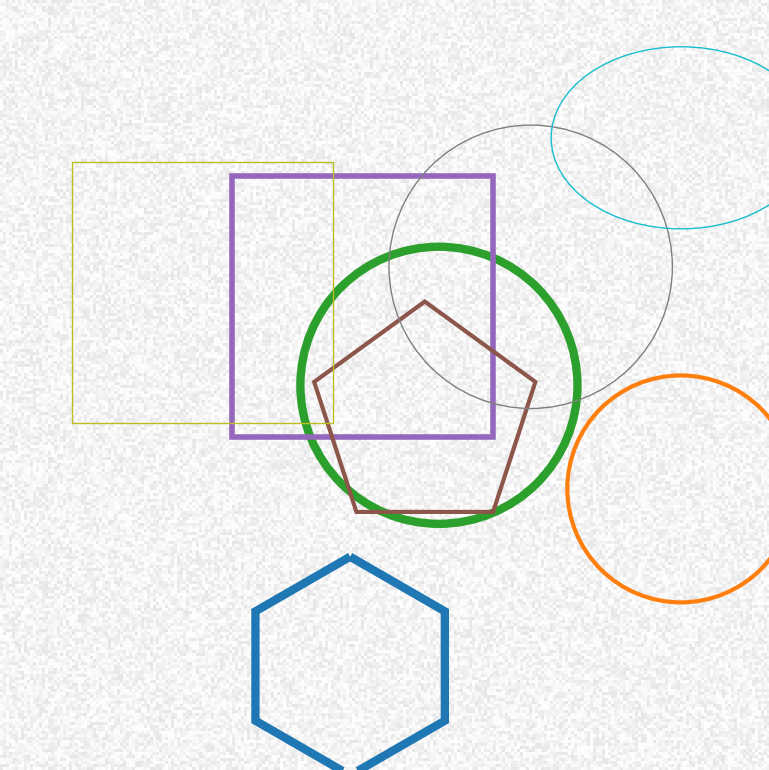[{"shape": "hexagon", "thickness": 3, "radius": 0.71, "center": [0.455, 0.135]}, {"shape": "circle", "thickness": 1.5, "radius": 0.74, "center": [0.884, 0.365]}, {"shape": "circle", "thickness": 3, "radius": 0.9, "center": [0.57, 0.5]}, {"shape": "square", "thickness": 2, "radius": 0.85, "center": [0.47, 0.602]}, {"shape": "pentagon", "thickness": 1.5, "radius": 0.76, "center": [0.552, 0.457]}, {"shape": "circle", "thickness": 0.5, "radius": 0.92, "center": [0.689, 0.654]}, {"shape": "square", "thickness": 0.5, "radius": 0.85, "center": [0.263, 0.62]}, {"shape": "oval", "thickness": 0.5, "radius": 0.84, "center": [0.885, 0.821]}]